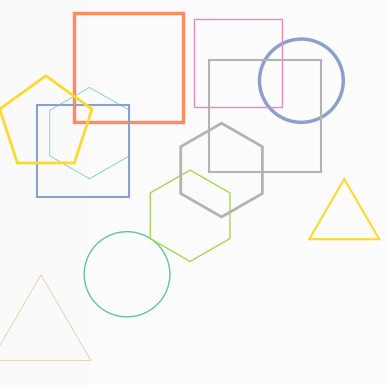[{"shape": "hexagon", "thickness": 0.5, "radius": 0.59, "center": [0.231, 0.654]}, {"shape": "circle", "thickness": 1, "radius": 0.55, "center": [0.328, 0.288]}, {"shape": "square", "thickness": 2.5, "radius": 0.71, "center": [0.332, 0.825]}, {"shape": "circle", "thickness": 2.5, "radius": 0.54, "center": [0.778, 0.79]}, {"shape": "square", "thickness": 1.5, "radius": 0.59, "center": [0.215, 0.608]}, {"shape": "square", "thickness": 1, "radius": 0.57, "center": [0.615, 0.836]}, {"shape": "hexagon", "thickness": 1, "radius": 0.59, "center": [0.491, 0.44]}, {"shape": "triangle", "thickness": 1.5, "radius": 0.52, "center": [0.888, 0.431]}, {"shape": "pentagon", "thickness": 2, "radius": 0.63, "center": [0.118, 0.678]}, {"shape": "triangle", "thickness": 0.5, "radius": 0.74, "center": [0.106, 0.138]}, {"shape": "square", "thickness": 1.5, "radius": 0.73, "center": [0.684, 0.699]}, {"shape": "hexagon", "thickness": 2, "radius": 0.61, "center": [0.572, 0.558]}]